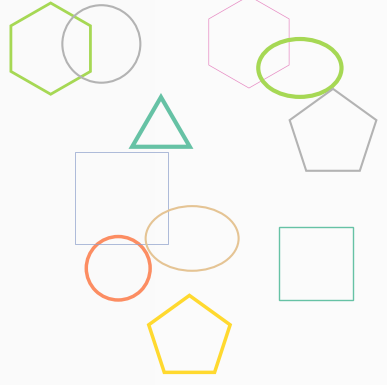[{"shape": "square", "thickness": 1, "radius": 0.48, "center": [0.815, 0.316]}, {"shape": "triangle", "thickness": 3, "radius": 0.43, "center": [0.415, 0.662]}, {"shape": "circle", "thickness": 2.5, "radius": 0.41, "center": [0.305, 0.303]}, {"shape": "square", "thickness": 0.5, "radius": 0.6, "center": [0.314, 0.486]}, {"shape": "hexagon", "thickness": 0.5, "radius": 0.6, "center": [0.642, 0.891]}, {"shape": "hexagon", "thickness": 2, "radius": 0.59, "center": [0.131, 0.874]}, {"shape": "oval", "thickness": 3, "radius": 0.54, "center": [0.774, 0.824]}, {"shape": "pentagon", "thickness": 2.5, "radius": 0.55, "center": [0.489, 0.122]}, {"shape": "oval", "thickness": 1.5, "radius": 0.6, "center": [0.496, 0.381]}, {"shape": "pentagon", "thickness": 1.5, "radius": 0.59, "center": [0.859, 0.652]}, {"shape": "circle", "thickness": 1.5, "radius": 0.5, "center": [0.262, 0.886]}]